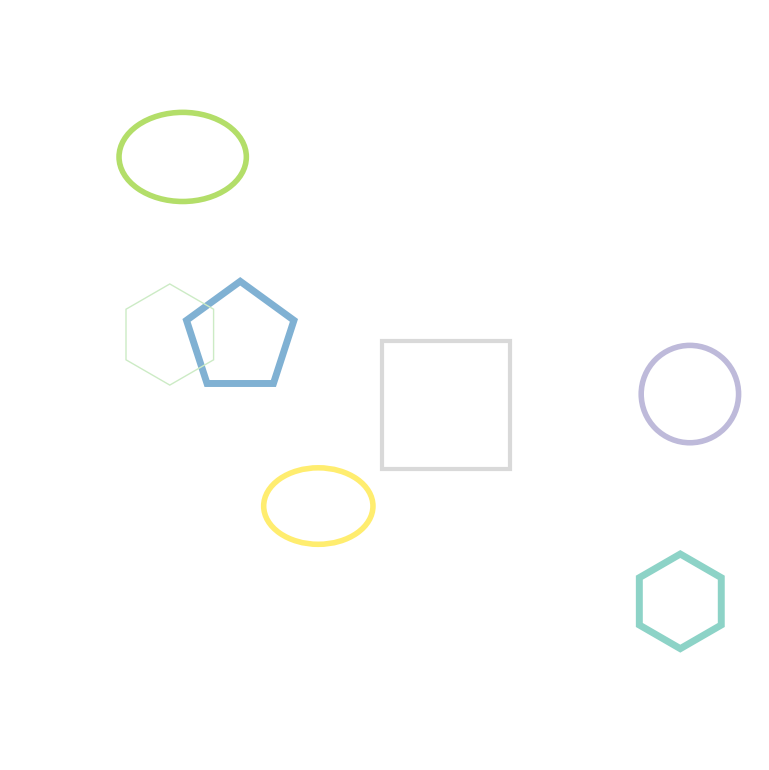[{"shape": "hexagon", "thickness": 2.5, "radius": 0.31, "center": [0.884, 0.219]}, {"shape": "circle", "thickness": 2, "radius": 0.32, "center": [0.896, 0.488]}, {"shape": "pentagon", "thickness": 2.5, "radius": 0.37, "center": [0.312, 0.561]}, {"shape": "oval", "thickness": 2, "radius": 0.41, "center": [0.237, 0.796]}, {"shape": "square", "thickness": 1.5, "radius": 0.42, "center": [0.579, 0.474]}, {"shape": "hexagon", "thickness": 0.5, "radius": 0.33, "center": [0.221, 0.566]}, {"shape": "oval", "thickness": 2, "radius": 0.35, "center": [0.413, 0.343]}]